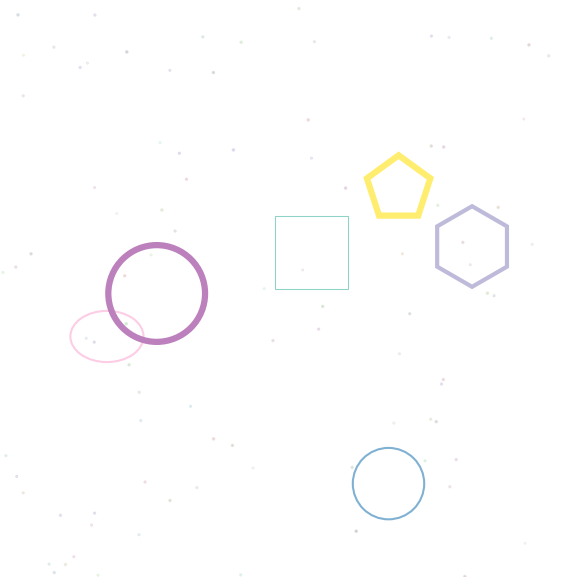[{"shape": "square", "thickness": 0.5, "radius": 0.32, "center": [0.539, 0.561]}, {"shape": "hexagon", "thickness": 2, "radius": 0.35, "center": [0.817, 0.572]}, {"shape": "circle", "thickness": 1, "radius": 0.31, "center": [0.673, 0.162]}, {"shape": "oval", "thickness": 1, "radius": 0.32, "center": [0.185, 0.416]}, {"shape": "circle", "thickness": 3, "radius": 0.42, "center": [0.271, 0.491]}, {"shape": "pentagon", "thickness": 3, "radius": 0.29, "center": [0.69, 0.672]}]